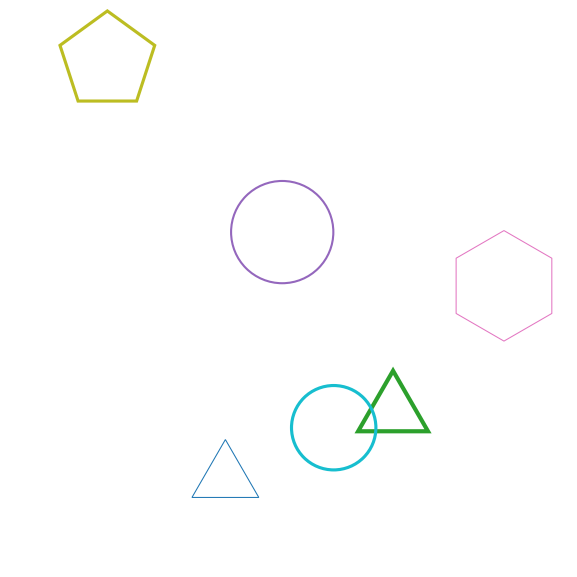[{"shape": "triangle", "thickness": 0.5, "radius": 0.33, "center": [0.39, 0.171]}, {"shape": "triangle", "thickness": 2, "radius": 0.35, "center": [0.681, 0.287]}, {"shape": "circle", "thickness": 1, "radius": 0.44, "center": [0.489, 0.597]}, {"shape": "hexagon", "thickness": 0.5, "radius": 0.48, "center": [0.873, 0.504]}, {"shape": "pentagon", "thickness": 1.5, "radius": 0.43, "center": [0.186, 0.894]}, {"shape": "circle", "thickness": 1.5, "radius": 0.37, "center": [0.578, 0.258]}]